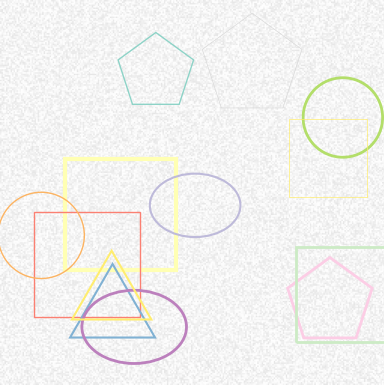[{"shape": "pentagon", "thickness": 1, "radius": 0.52, "center": [0.405, 0.812]}, {"shape": "square", "thickness": 3, "radius": 0.72, "center": [0.314, 0.442]}, {"shape": "oval", "thickness": 1.5, "radius": 0.59, "center": [0.507, 0.467]}, {"shape": "square", "thickness": 1, "radius": 0.68, "center": [0.226, 0.313]}, {"shape": "triangle", "thickness": 1.5, "radius": 0.64, "center": [0.292, 0.187]}, {"shape": "circle", "thickness": 1, "radius": 0.56, "center": [0.107, 0.389]}, {"shape": "circle", "thickness": 2, "radius": 0.52, "center": [0.891, 0.695]}, {"shape": "pentagon", "thickness": 2, "radius": 0.58, "center": [0.857, 0.216]}, {"shape": "pentagon", "thickness": 0.5, "radius": 0.68, "center": [0.655, 0.83]}, {"shape": "oval", "thickness": 2, "radius": 0.68, "center": [0.349, 0.151]}, {"shape": "square", "thickness": 2, "radius": 0.62, "center": [0.891, 0.235]}, {"shape": "square", "thickness": 0.5, "radius": 0.51, "center": [0.851, 0.591]}, {"shape": "triangle", "thickness": 1.5, "radius": 0.6, "center": [0.29, 0.23]}]